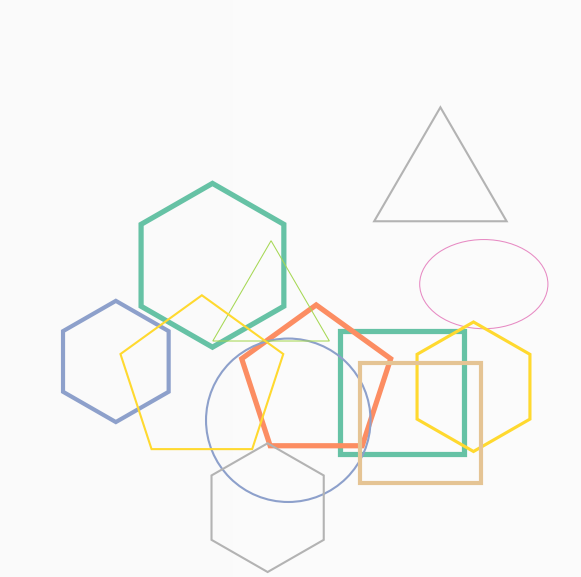[{"shape": "square", "thickness": 2.5, "radius": 0.53, "center": [0.692, 0.32]}, {"shape": "hexagon", "thickness": 2.5, "radius": 0.71, "center": [0.366, 0.54]}, {"shape": "pentagon", "thickness": 2.5, "radius": 0.67, "center": [0.544, 0.336]}, {"shape": "hexagon", "thickness": 2, "radius": 0.52, "center": [0.199, 0.373]}, {"shape": "circle", "thickness": 1, "radius": 0.71, "center": [0.496, 0.271]}, {"shape": "oval", "thickness": 0.5, "radius": 0.55, "center": [0.832, 0.507]}, {"shape": "triangle", "thickness": 0.5, "radius": 0.58, "center": [0.466, 0.467]}, {"shape": "hexagon", "thickness": 1.5, "radius": 0.56, "center": [0.815, 0.329]}, {"shape": "pentagon", "thickness": 1, "radius": 0.74, "center": [0.347, 0.341]}, {"shape": "square", "thickness": 2, "radius": 0.52, "center": [0.724, 0.267]}, {"shape": "triangle", "thickness": 1, "radius": 0.66, "center": [0.758, 0.682]}, {"shape": "hexagon", "thickness": 1, "radius": 0.56, "center": [0.46, 0.12]}]